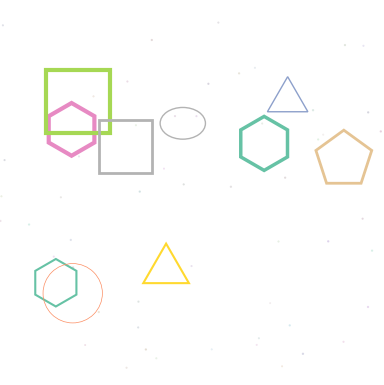[{"shape": "hexagon", "thickness": 2.5, "radius": 0.35, "center": [0.686, 0.627]}, {"shape": "hexagon", "thickness": 1.5, "radius": 0.31, "center": [0.145, 0.266]}, {"shape": "circle", "thickness": 0.5, "radius": 0.39, "center": [0.189, 0.238]}, {"shape": "triangle", "thickness": 1, "radius": 0.3, "center": [0.747, 0.74]}, {"shape": "hexagon", "thickness": 3, "radius": 0.34, "center": [0.186, 0.664]}, {"shape": "square", "thickness": 3, "radius": 0.41, "center": [0.203, 0.737]}, {"shape": "triangle", "thickness": 1.5, "radius": 0.34, "center": [0.431, 0.299]}, {"shape": "pentagon", "thickness": 2, "radius": 0.38, "center": [0.893, 0.586]}, {"shape": "square", "thickness": 2, "radius": 0.34, "center": [0.325, 0.62]}, {"shape": "oval", "thickness": 1, "radius": 0.29, "center": [0.475, 0.68]}]